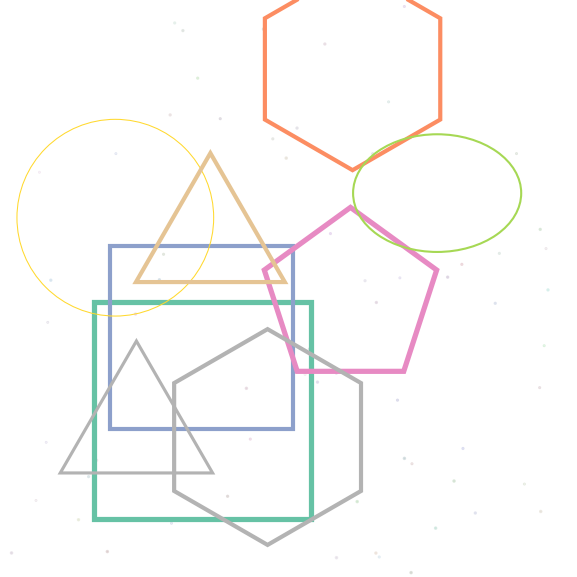[{"shape": "square", "thickness": 2.5, "radius": 0.94, "center": [0.351, 0.289]}, {"shape": "hexagon", "thickness": 2, "radius": 0.88, "center": [0.611, 0.88]}, {"shape": "square", "thickness": 2, "radius": 0.79, "center": [0.349, 0.415]}, {"shape": "pentagon", "thickness": 2.5, "radius": 0.78, "center": [0.607, 0.483]}, {"shape": "oval", "thickness": 1, "radius": 0.73, "center": [0.757, 0.665]}, {"shape": "circle", "thickness": 0.5, "radius": 0.85, "center": [0.2, 0.622]}, {"shape": "triangle", "thickness": 2, "radius": 0.74, "center": [0.364, 0.585]}, {"shape": "triangle", "thickness": 1.5, "radius": 0.76, "center": [0.236, 0.256]}, {"shape": "hexagon", "thickness": 2, "radius": 0.93, "center": [0.463, 0.242]}]